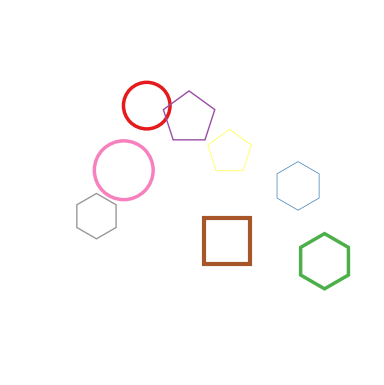[{"shape": "circle", "thickness": 2.5, "radius": 0.3, "center": [0.381, 0.726]}, {"shape": "hexagon", "thickness": 0.5, "radius": 0.32, "center": [0.774, 0.517]}, {"shape": "hexagon", "thickness": 2.5, "radius": 0.36, "center": [0.843, 0.322]}, {"shape": "pentagon", "thickness": 1, "radius": 0.35, "center": [0.491, 0.694]}, {"shape": "pentagon", "thickness": 0.5, "radius": 0.3, "center": [0.596, 0.605]}, {"shape": "square", "thickness": 3, "radius": 0.3, "center": [0.591, 0.374]}, {"shape": "circle", "thickness": 2.5, "radius": 0.38, "center": [0.321, 0.558]}, {"shape": "hexagon", "thickness": 1, "radius": 0.29, "center": [0.251, 0.439]}]